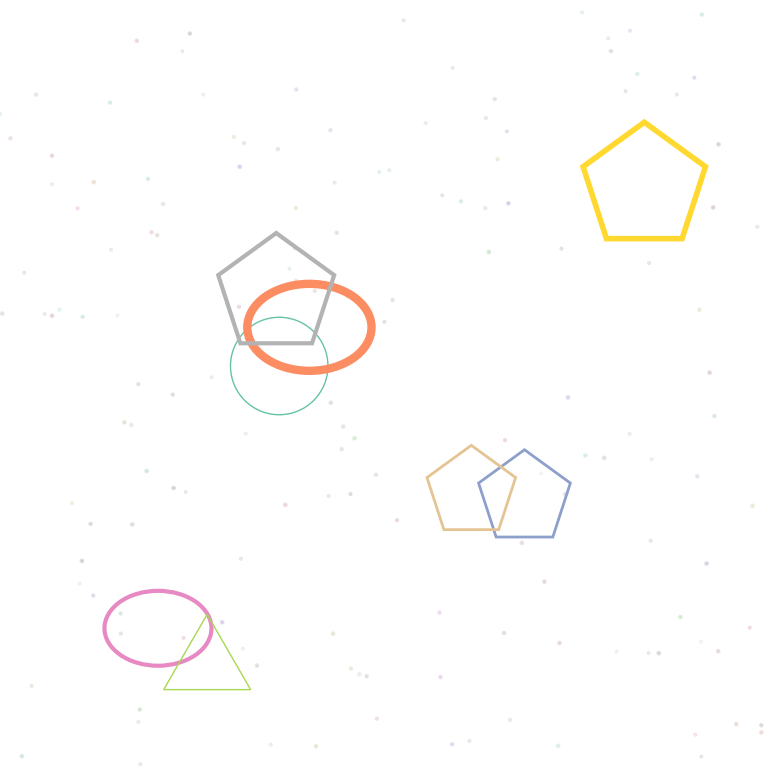[{"shape": "circle", "thickness": 0.5, "radius": 0.32, "center": [0.363, 0.525]}, {"shape": "oval", "thickness": 3, "radius": 0.4, "center": [0.402, 0.575]}, {"shape": "pentagon", "thickness": 1, "radius": 0.31, "center": [0.681, 0.353]}, {"shape": "oval", "thickness": 1.5, "radius": 0.35, "center": [0.205, 0.184]}, {"shape": "triangle", "thickness": 0.5, "radius": 0.33, "center": [0.269, 0.137]}, {"shape": "pentagon", "thickness": 2, "radius": 0.42, "center": [0.837, 0.758]}, {"shape": "pentagon", "thickness": 1, "radius": 0.3, "center": [0.612, 0.361]}, {"shape": "pentagon", "thickness": 1.5, "radius": 0.4, "center": [0.359, 0.618]}]